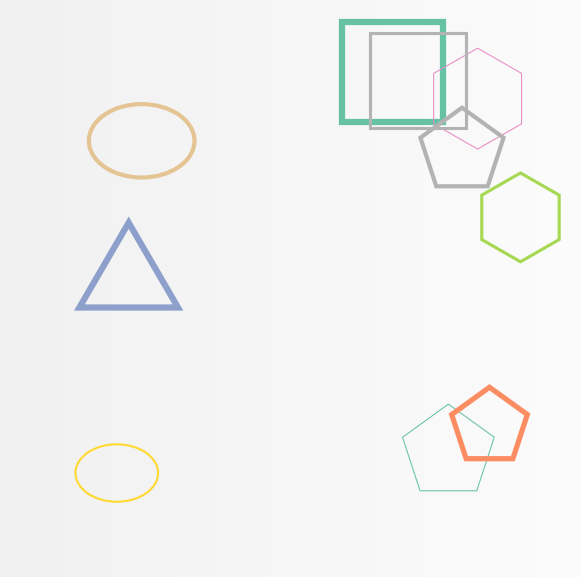[{"shape": "pentagon", "thickness": 0.5, "radius": 0.41, "center": [0.771, 0.216]}, {"shape": "square", "thickness": 3, "radius": 0.43, "center": [0.675, 0.874]}, {"shape": "pentagon", "thickness": 2.5, "radius": 0.34, "center": [0.842, 0.26]}, {"shape": "triangle", "thickness": 3, "radius": 0.49, "center": [0.221, 0.516]}, {"shape": "hexagon", "thickness": 0.5, "radius": 0.44, "center": [0.822, 0.828]}, {"shape": "hexagon", "thickness": 1.5, "radius": 0.38, "center": [0.895, 0.623]}, {"shape": "oval", "thickness": 1, "radius": 0.36, "center": [0.201, 0.18]}, {"shape": "oval", "thickness": 2, "radius": 0.45, "center": [0.244, 0.755]}, {"shape": "square", "thickness": 1.5, "radius": 0.41, "center": [0.72, 0.859]}, {"shape": "pentagon", "thickness": 2, "radius": 0.38, "center": [0.795, 0.737]}]